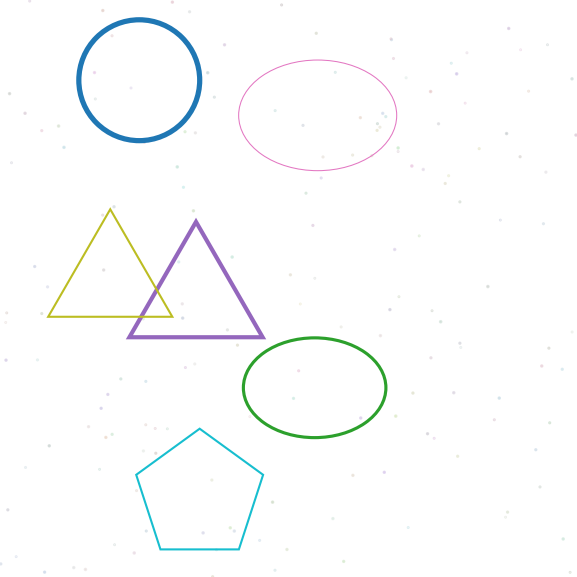[{"shape": "circle", "thickness": 2.5, "radius": 0.52, "center": [0.241, 0.86]}, {"shape": "oval", "thickness": 1.5, "radius": 0.62, "center": [0.545, 0.328]}, {"shape": "triangle", "thickness": 2, "radius": 0.67, "center": [0.339, 0.482]}, {"shape": "oval", "thickness": 0.5, "radius": 0.68, "center": [0.55, 0.799]}, {"shape": "triangle", "thickness": 1, "radius": 0.62, "center": [0.191, 0.513]}, {"shape": "pentagon", "thickness": 1, "radius": 0.58, "center": [0.346, 0.141]}]